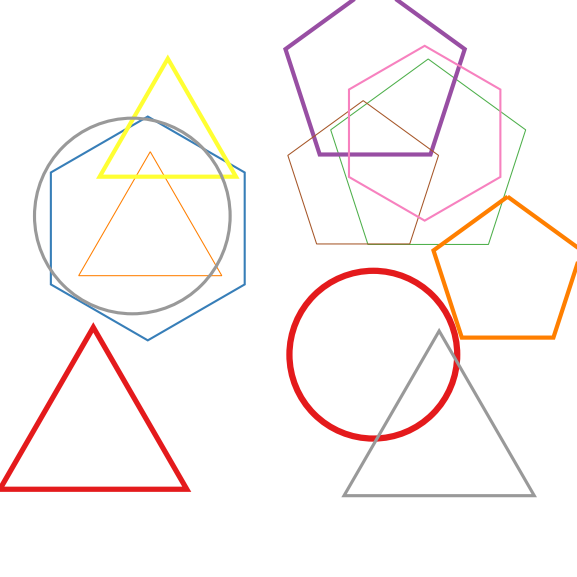[{"shape": "triangle", "thickness": 2.5, "radius": 0.93, "center": [0.162, 0.245]}, {"shape": "circle", "thickness": 3, "radius": 0.73, "center": [0.646, 0.385]}, {"shape": "hexagon", "thickness": 1, "radius": 0.97, "center": [0.256, 0.604]}, {"shape": "pentagon", "thickness": 0.5, "radius": 0.89, "center": [0.741, 0.719]}, {"shape": "pentagon", "thickness": 2, "radius": 0.82, "center": [0.65, 0.864]}, {"shape": "triangle", "thickness": 0.5, "radius": 0.72, "center": [0.26, 0.593]}, {"shape": "pentagon", "thickness": 2, "radius": 0.67, "center": [0.879, 0.524]}, {"shape": "triangle", "thickness": 2, "radius": 0.68, "center": [0.291, 0.761]}, {"shape": "pentagon", "thickness": 0.5, "radius": 0.69, "center": [0.629, 0.688]}, {"shape": "hexagon", "thickness": 1, "radius": 0.76, "center": [0.735, 0.768]}, {"shape": "triangle", "thickness": 1.5, "radius": 0.95, "center": [0.76, 0.236]}, {"shape": "circle", "thickness": 1.5, "radius": 0.85, "center": [0.229, 0.625]}]